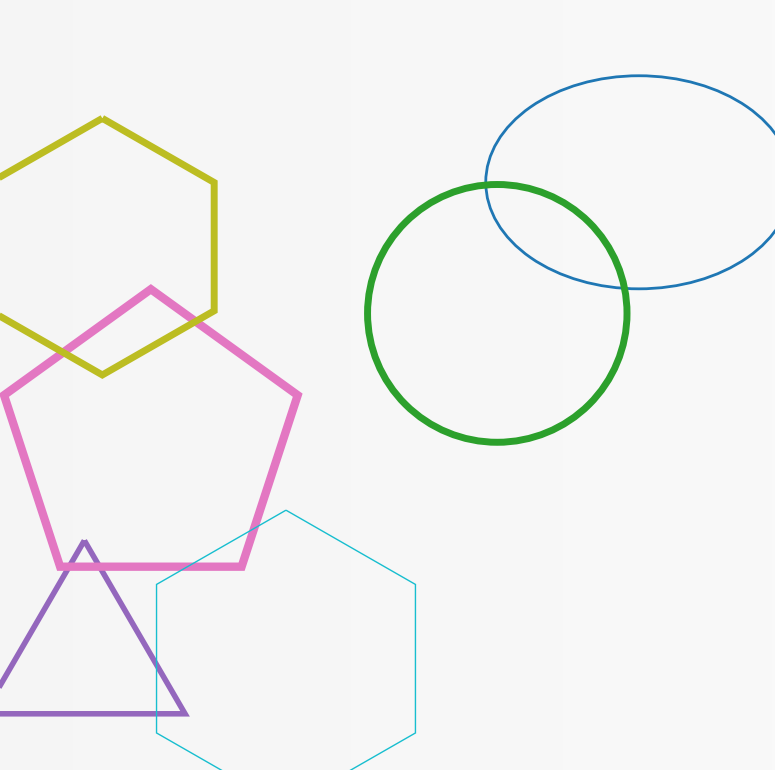[{"shape": "oval", "thickness": 1, "radius": 0.99, "center": [0.824, 0.763]}, {"shape": "circle", "thickness": 2.5, "radius": 0.84, "center": [0.642, 0.593]}, {"shape": "triangle", "thickness": 2, "radius": 0.75, "center": [0.109, 0.148]}, {"shape": "pentagon", "thickness": 3, "radius": 1.0, "center": [0.195, 0.425]}, {"shape": "hexagon", "thickness": 2.5, "radius": 0.83, "center": [0.132, 0.68]}, {"shape": "hexagon", "thickness": 0.5, "radius": 0.96, "center": [0.369, 0.145]}]